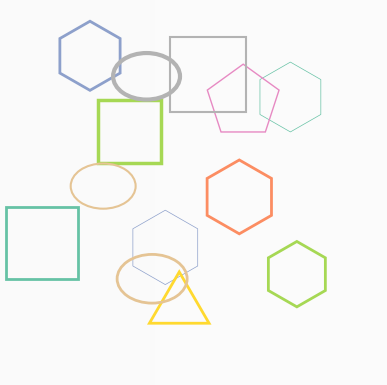[{"shape": "hexagon", "thickness": 0.5, "radius": 0.45, "center": [0.749, 0.748]}, {"shape": "square", "thickness": 2, "radius": 0.47, "center": [0.108, 0.37]}, {"shape": "hexagon", "thickness": 2, "radius": 0.48, "center": [0.618, 0.489]}, {"shape": "hexagon", "thickness": 0.5, "radius": 0.48, "center": [0.427, 0.357]}, {"shape": "hexagon", "thickness": 2, "radius": 0.45, "center": [0.232, 0.855]}, {"shape": "pentagon", "thickness": 1, "radius": 0.49, "center": [0.628, 0.736]}, {"shape": "hexagon", "thickness": 2, "radius": 0.42, "center": [0.766, 0.288]}, {"shape": "square", "thickness": 2.5, "radius": 0.41, "center": [0.334, 0.658]}, {"shape": "triangle", "thickness": 2, "radius": 0.44, "center": [0.463, 0.205]}, {"shape": "oval", "thickness": 1.5, "radius": 0.42, "center": [0.266, 0.517]}, {"shape": "oval", "thickness": 2, "radius": 0.45, "center": [0.393, 0.276]}, {"shape": "square", "thickness": 1.5, "radius": 0.49, "center": [0.536, 0.806]}, {"shape": "oval", "thickness": 3, "radius": 0.43, "center": [0.378, 0.802]}]